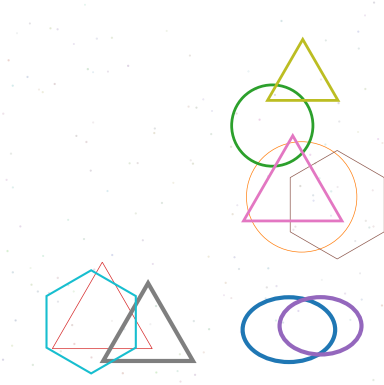[{"shape": "oval", "thickness": 3, "radius": 0.6, "center": [0.75, 0.144]}, {"shape": "circle", "thickness": 0.5, "radius": 0.72, "center": [0.784, 0.489]}, {"shape": "circle", "thickness": 2, "radius": 0.53, "center": [0.707, 0.674]}, {"shape": "triangle", "thickness": 0.5, "radius": 0.75, "center": [0.266, 0.169]}, {"shape": "oval", "thickness": 3, "radius": 0.53, "center": [0.833, 0.154]}, {"shape": "hexagon", "thickness": 0.5, "radius": 0.7, "center": [0.876, 0.468]}, {"shape": "triangle", "thickness": 2, "radius": 0.74, "center": [0.76, 0.5]}, {"shape": "triangle", "thickness": 3, "radius": 0.67, "center": [0.385, 0.13]}, {"shape": "triangle", "thickness": 2, "radius": 0.53, "center": [0.786, 0.792]}, {"shape": "hexagon", "thickness": 1.5, "radius": 0.67, "center": [0.237, 0.164]}]